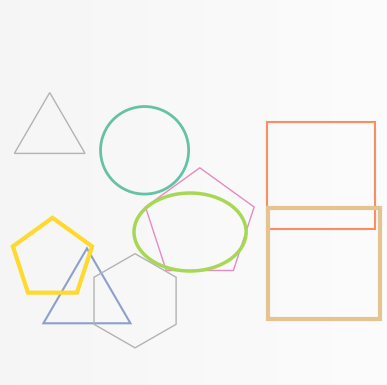[{"shape": "circle", "thickness": 2, "radius": 0.57, "center": [0.373, 0.61]}, {"shape": "square", "thickness": 1.5, "radius": 0.69, "center": [0.828, 0.544]}, {"shape": "triangle", "thickness": 1.5, "radius": 0.65, "center": [0.224, 0.225]}, {"shape": "pentagon", "thickness": 1, "radius": 0.74, "center": [0.516, 0.417]}, {"shape": "oval", "thickness": 2.5, "radius": 0.72, "center": [0.49, 0.397]}, {"shape": "pentagon", "thickness": 3, "radius": 0.54, "center": [0.135, 0.327]}, {"shape": "square", "thickness": 3, "radius": 0.72, "center": [0.836, 0.316]}, {"shape": "hexagon", "thickness": 1, "radius": 0.61, "center": [0.349, 0.219]}, {"shape": "triangle", "thickness": 1, "radius": 0.53, "center": [0.128, 0.654]}]